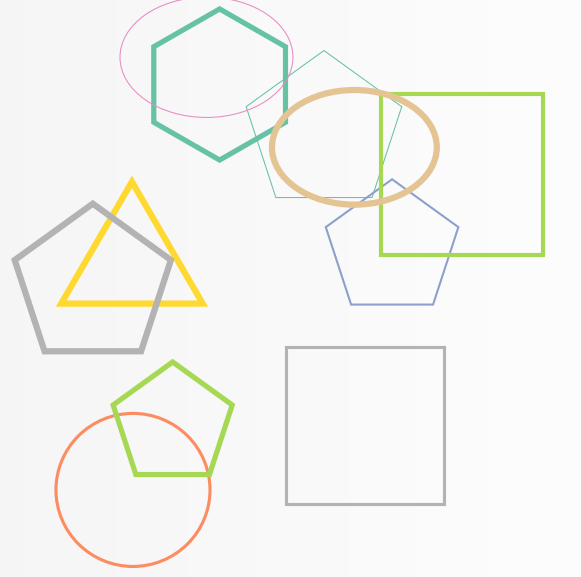[{"shape": "hexagon", "thickness": 2.5, "radius": 0.65, "center": [0.378, 0.853]}, {"shape": "pentagon", "thickness": 0.5, "radius": 0.7, "center": [0.557, 0.771]}, {"shape": "circle", "thickness": 1.5, "radius": 0.66, "center": [0.229, 0.151]}, {"shape": "pentagon", "thickness": 1, "radius": 0.6, "center": [0.675, 0.569]}, {"shape": "oval", "thickness": 0.5, "radius": 0.74, "center": [0.355, 0.9]}, {"shape": "square", "thickness": 2, "radius": 0.7, "center": [0.795, 0.697]}, {"shape": "pentagon", "thickness": 2.5, "radius": 0.54, "center": [0.297, 0.265]}, {"shape": "triangle", "thickness": 3, "radius": 0.7, "center": [0.227, 0.544]}, {"shape": "oval", "thickness": 3, "radius": 0.71, "center": [0.61, 0.744]}, {"shape": "square", "thickness": 1.5, "radius": 0.68, "center": [0.628, 0.262]}, {"shape": "pentagon", "thickness": 3, "radius": 0.71, "center": [0.16, 0.505]}]